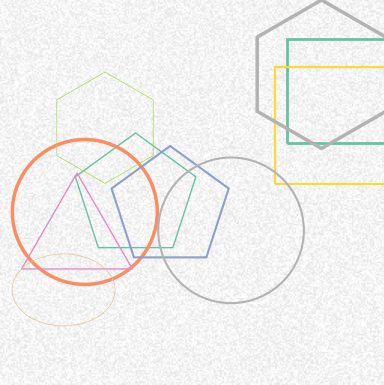[{"shape": "square", "thickness": 2, "radius": 0.67, "center": [0.879, 0.764]}, {"shape": "pentagon", "thickness": 1, "radius": 0.82, "center": [0.352, 0.49]}, {"shape": "circle", "thickness": 2.5, "radius": 0.94, "center": [0.22, 0.449]}, {"shape": "pentagon", "thickness": 1.5, "radius": 0.8, "center": [0.442, 0.461]}, {"shape": "triangle", "thickness": 1, "radius": 0.83, "center": [0.2, 0.384]}, {"shape": "hexagon", "thickness": 0.5, "radius": 0.72, "center": [0.273, 0.668]}, {"shape": "square", "thickness": 1.5, "radius": 0.76, "center": [0.866, 0.674]}, {"shape": "oval", "thickness": 0.5, "radius": 0.67, "center": [0.165, 0.247]}, {"shape": "hexagon", "thickness": 2.5, "radius": 0.96, "center": [0.835, 0.807]}, {"shape": "circle", "thickness": 1.5, "radius": 0.95, "center": [0.6, 0.402]}]